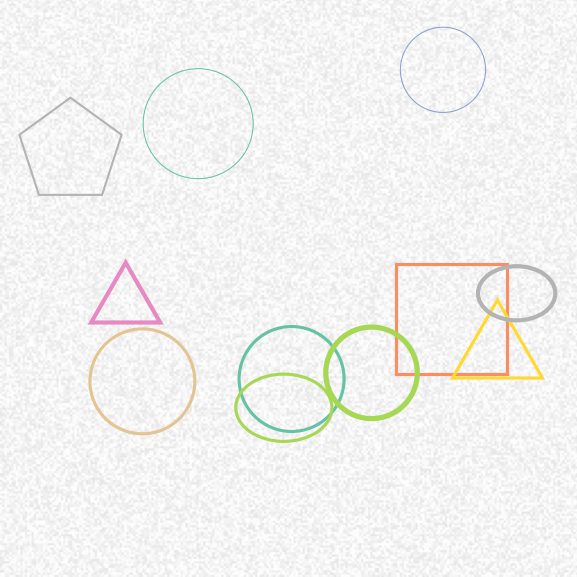[{"shape": "circle", "thickness": 0.5, "radius": 0.48, "center": [0.343, 0.785]}, {"shape": "circle", "thickness": 1.5, "radius": 0.45, "center": [0.505, 0.343]}, {"shape": "square", "thickness": 1.5, "radius": 0.48, "center": [0.782, 0.447]}, {"shape": "circle", "thickness": 0.5, "radius": 0.37, "center": [0.767, 0.878]}, {"shape": "triangle", "thickness": 2, "radius": 0.35, "center": [0.218, 0.475]}, {"shape": "oval", "thickness": 1.5, "radius": 0.42, "center": [0.491, 0.293]}, {"shape": "circle", "thickness": 2.5, "radius": 0.4, "center": [0.643, 0.354]}, {"shape": "triangle", "thickness": 1.5, "radius": 0.45, "center": [0.861, 0.39]}, {"shape": "circle", "thickness": 1.5, "radius": 0.45, "center": [0.247, 0.339]}, {"shape": "oval", "thickness": 2, "radius": 0.33, "center": [0.895, 0.491]}, {"shape": "pentagon", "thickness": 1, "radius": 0.47, "center": [0.122, 0.737]}]